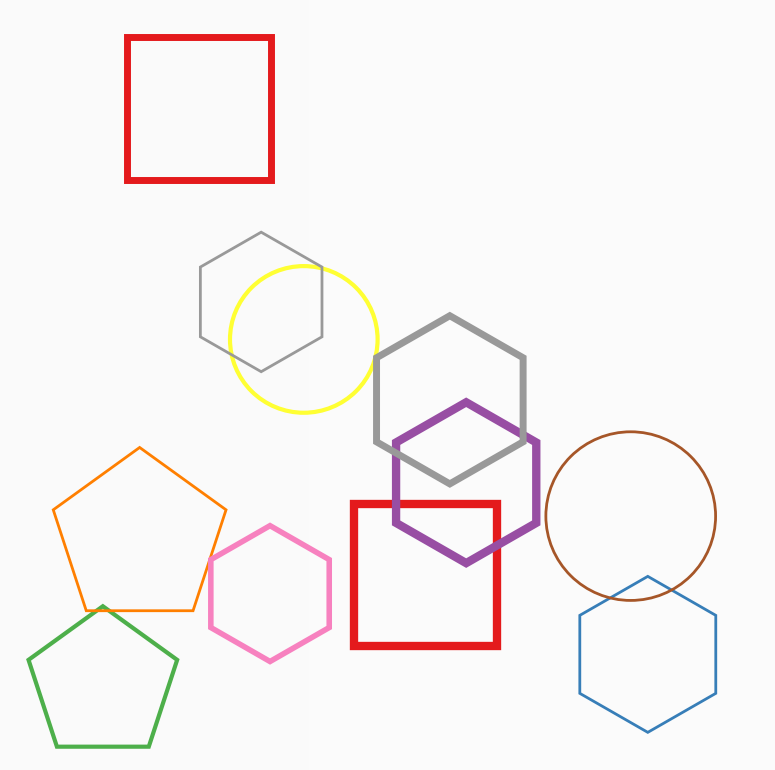[{"shape": "square", "thickness": 2.5, "radius": 0.46, "center": [0.257, 0.859]}, {"shape": "square", "thickness": 3, "radius": 0.46, "center": [0.549, 0.254]}, {"shape": "hexagon", "thickness": 1, "radius": 0.51, "center": [0.836, 0.15]}, {"shape": "pentagon", "thickness": 1.5, "radius": 0.5, "center": [0.133, 0.112]}, {"shape": "hexagon", "thickness": 3, "radius": 0.52, "center": [0.602, 0.373]}, {"shape": "pentagon", "thickness": 1, "radius": 0.59, "center": [0.18, 0.302]}, {"shape": "circle", "thickness": 1.5, "radius": 0.48, "center": [0.392, 0.559]}, {"shape": "circle", "thickness": 1, "radius": 0.55, "center": [0.814, 0.33]}, {"shape": "hexagon", "thickness": 2, "radius": 0.44, "center": [0.348, 0.229]}, {"shape": "hexagon", "thickness": 1, "radius": 0.45, "center": [0.337, 0.608]}, {"shape": "hexagon", "thickness": 2.5, "radius": 0.55, "center": [0.58, 0.481]}]